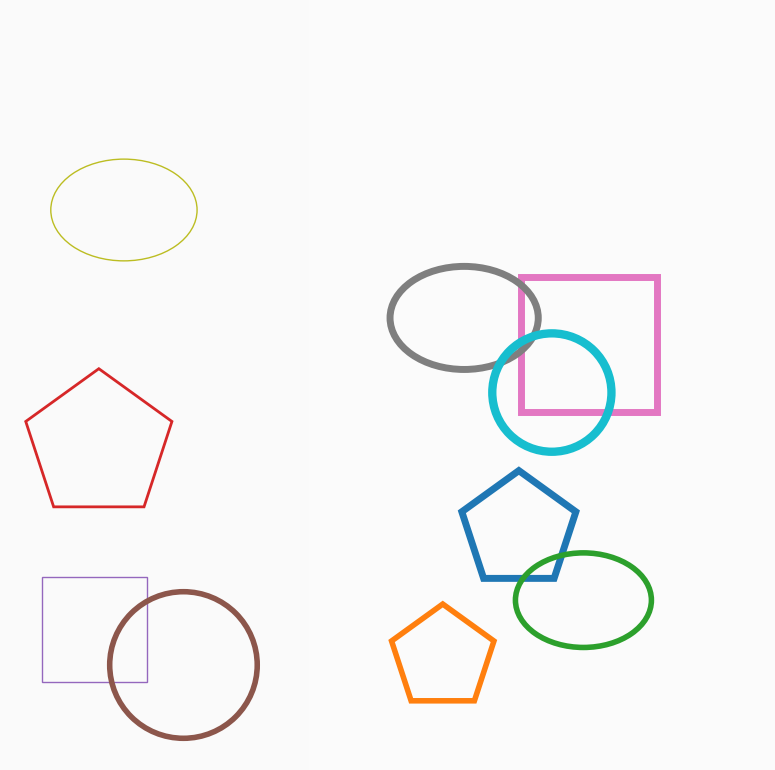[{"shape": "pentagon", "thickness": 2.5, "radius": 0.39, "center": [0.669, 0.311]}, {"shape": "pentagon", "thickness": 2, "radius": 0.35, "center": [0.571, 0.146]}, {"shape": "oval", "thickness": 2, "radius": 0.44, "center": [0.753, 0.221]}, {"shape": "pentagon", "thickness": 1, "radius": 0.5, "center": [0.128, 0.422]}, {"shape": "square", "thickness": 0.5, "radius": 0.34, "center": [0.122, 0.183]}, {"shape": "circle", "thickness": 2, "radius": 0.48, "center": [0.237, 0.136]}, {"shape": "square", "thickness": 2.5, "radius": 0.44, "center": [0.76, 0.552]}, {"shape": "oval", "thickness": 2.5, "radius": 0.48, "center": [0.599, 0.587]}, {"shape": "oval", "thickness": 0.5, "radius": 0.47, "center": [0.16, 0.727]}, {"shape": "circle", "thickness": 3, "radius": 0.38, "center": [0.712, 0.49]}]